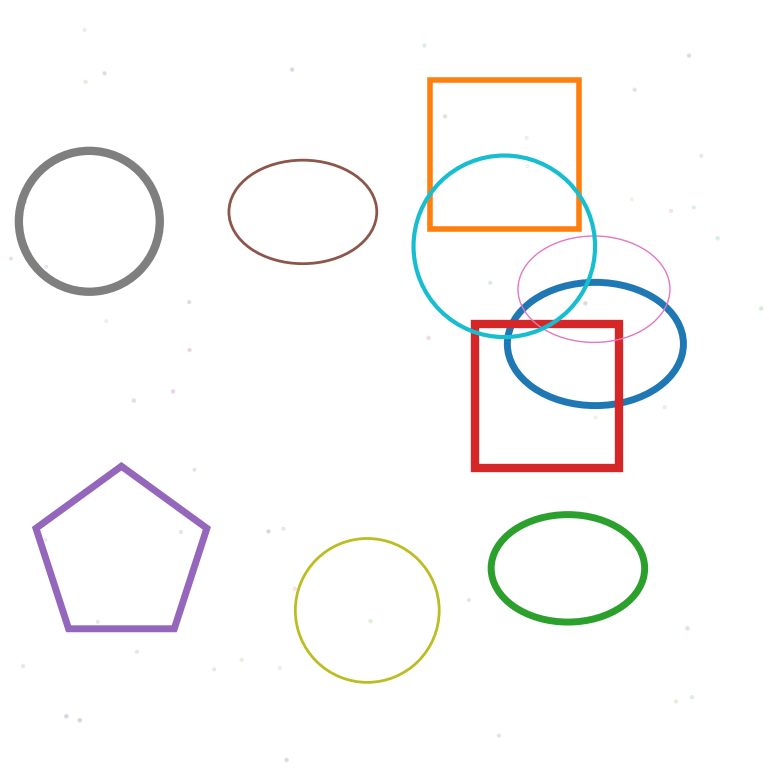[{"shape": "oval", "thickness": 2.5, "radius": 0.57, "center": [0.773, 0.553]}, {"shape": "square", "thickness": 2, "radius": 0.48, "center": [0.656, 0.799]}, {"shape": "oval", "thickness": 2.5, "radius": 0.5, "center": [0.738, 0.262]}, {"shape": "square", "thickness": 3, "radius": 0.47, "center": [0.71, 0.486]}, {"shape": "pentagon", "thickness": 2.5, "radius": 0.58, "center": [0.158, 0.278]}, {"shape": "oval", "thickness": 1, "radius": 0.48, "center": [0.393, 0.725]}, {"shape": "oval", "thickness": 0.5, "radius": 0.49, "center": [0.771, 0.624]}, {"shape": "circle", "thickness": 3, "radius": 0.46, "center": [0.116, 0.713]}, {"shape": "circle", "thickness": 1, "radius": 0.47, "center": [0.477, 0.207]}, {"shape": "circle", "thickness": 1.5, "radius": 0.59, "center": [0.655, 0.68]}]